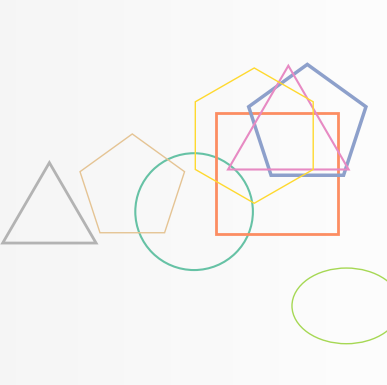[{"shape": "circle", "thickness": 1.5, "radius": 0.76, "center": [0.501, 0.45]}, {"shape": "square", "thickness": 2, "radius": 0.78, "center": [0.715, 0.55]}, {"shape": "pentagon", "thickness": 2.5, "radius": 0.8, "center": [0.793, 0.674]}, {"shape": "triangle", "thickness": 1.5, "radius": 0.9, "center": [0.744, 0.65]}, {"shape": "oval", "thickness": 1, "radius": 0.7, "center": [0.894, 0.205]}, {"shape": "hexagon", "thickness": 1, "radius": 0.88, "center": [0.656, 0.648]}, {"shape": "pentagon", "thickness": 1, "radius": 0.71, "center": [0.341, 0.51]}, {"shape": "triangle", "thickness": 2, "radius": 0.7, "center": [0.127, 0.438]}]